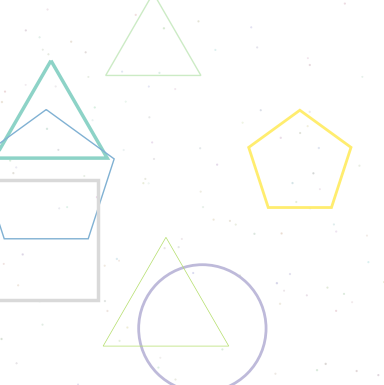[{"shape": "triangle", "thickness": 2.5, "radius": 0.84, "center": [0.132, 0.674]}, {"shape": "circle", "thickness": 2, "radius": 0.83, "center": [0.526, 0.147]}, {"shape": "pentagon", "thickness": 1, "radius": 0.93, "center": [0.12, 0.53]}, {"shape": "triangle", "thickness": 0.5, "radius": 0.94, "center": [0.431, 0.195]}, {"shape": "square", "thickness": 2.5, "radius": 0.78, "center": [0.1, 0.377]}, {"shape": "triangle", "thickness": 1, "radius": 0.71, "center": [0.398, 0.875]}, {"shape": "pentagon", "thickness": 2, "radius": 0.7, "center": [0.779, 0.574]}]